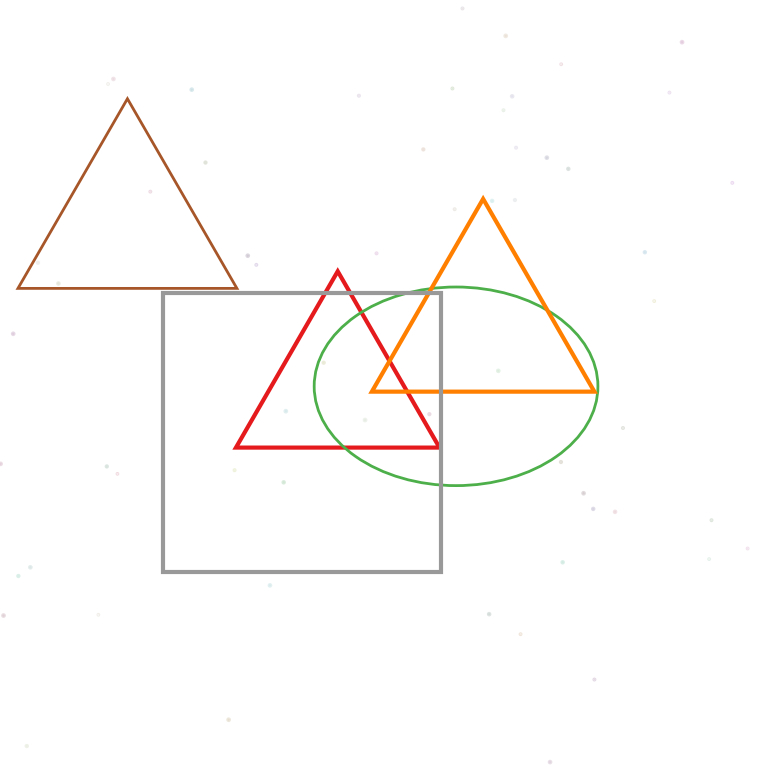[{"shape": "triangle", "thickness": 1.5, "radius": 0.76, "center": [0.439, 0.495]}, {"shape": "oval", "thickness": 1, "radius": 0.92, "center": [0.592, 0.498]}, {"shape": "triangle", "thickness": 1.5, "radius": 0.83, "center": [0.627, 0.575]}, {"shape": "triangle", "thickness": 1, "radius": 0.82, "center": [0.165, 0.708]}, {"shape": "square", "thickness": 1.5, "radius": 0.9, "center": [0.393, 0.438]}]